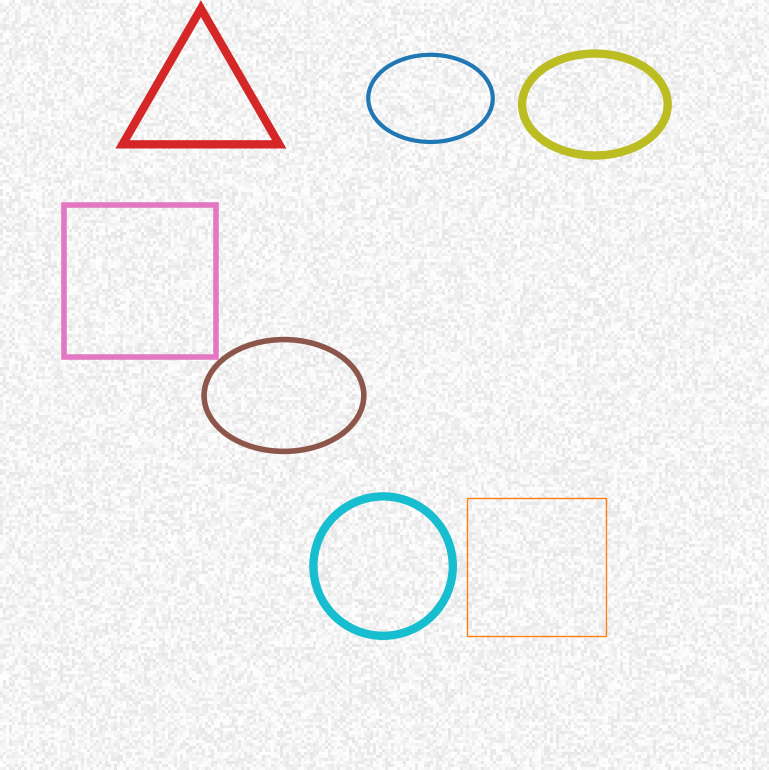[{"shape": "oval", "thickness": 1.5, "radius": 0.4, "center": [0.559, 0.872]}, {"shape": "square", "thickness": 0.5, "radius": 0.45, "center": [0.697, 0.264]}, {"shape": "triangle", "thickness": 3, "radius": 0.59, "center": [0.261, 0.871]}, {"shape": "oval", "thickness": 2, "radius": 0.52, "center": [0.369, 0.486]}, {"shape": "square", "thickness": 2, "radius": 0.5, "center": [0.182, 0.635]}, {"shape": "oval", "thickness": 3, "radius": 0.47, "center": [0.773, 0.864]}, {"shape": "circle", "thickness": 3, "radius": 0.45, "center": [0.498, 0.265]}]